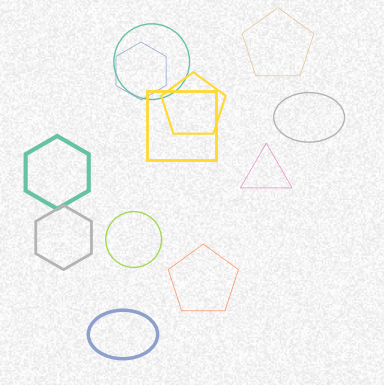[{"shape": "circle", "thickness": 1, "radius": 0.49, "center": [0.394, 0.84]}, {"shape": "hexagon", "thickness": 3, "radius": 0.47, "center": [0.149, 0.552]}, {"shape": "pentagon", "thickness": 0.5, "radius": 0.48, "center": [0.528, 0.27]}, {"shape": "hexagon", "thickness": 0.5, "radius": 0.38, "center": [0.366, 0.816]}, {"shape": "oval", "thickness": 2.5, "radius": 0.45, "center": [0.319, 0.131]}, {"shape": "triangle", "thickness": 0.5, "radius": 0.39, "center": [0.692, 0.551]}, {"shape": "circle", "thickness": 1, "radius": 0.36, "center": [0.347, 0.378]}, {"shape": "pentagon", "thickness": 1.5, "radius": 0.44, "center": [0.502, 0.724]}, {"shape": "square", "thickness": 2, "radius": 0.45, "center": [0.473, 0.675]}, {"shape": "pentagon", "thickness": 0.5, "radius": 0.49, "center": [0.722, 0.882]}, {"shape": "hexagon", "thickness": 2, "radius": 0.42, "center": [0.165, 0.383]}, {"shape": "oval", "thickness": 1, "radius": 0.46, "center": [0.803, 0.695]}]